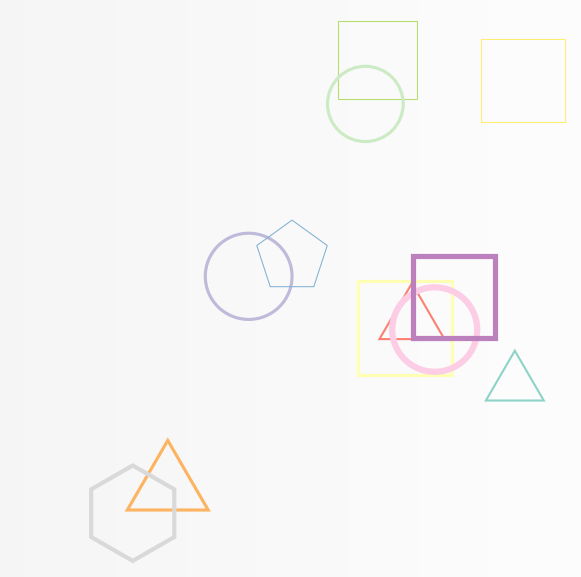[{"shape": "triangle", "thickness": 1, "radius": 0.29, "center": [0.886, 0.334]}, {"shape": "square", "thickness": 1.5, "radius": 0.41, "center": [0.697, 0.431]}, {"shape": "circle", "thickness": 1.5, "radius": 0.37, "center": [0.428, 0.521]}, {"shape": "triangle", "thickness": 1, "radius": 0.32, "center": [0.709, 0.444]}, {"shape": "pentagon", "thickness": 0.5, "radius": 0.32, "center": [0.502, 0.554]}, {"shape": "triangle", "thickness": 1.5, "radius": 0.4, "center": [0.289, 0.156]}, {"shape": "square", "thickness": 0.5, "radius": 0.34, "center": [0.649, 0.895]}, {"shape": "circle", "thickness": 3, "radius": 0.37, "center": [0.748, 0.428]}, {"shape": "hexagon", "thickness": 2, "radius": 0.41, "center": [0.228, 0.111]}, {"shape": "square", "thickness": 2.5, "radius": 0.36, "center": [0.781, 0.485]}, {"shape": "circle", "thickness": 1.5, "radius": 0.33, "center": [0.629, 0.819]}, {"shape": "square", "thickness": 0.5, "radius": 0.36, "center": [0.9, 0.86]}]